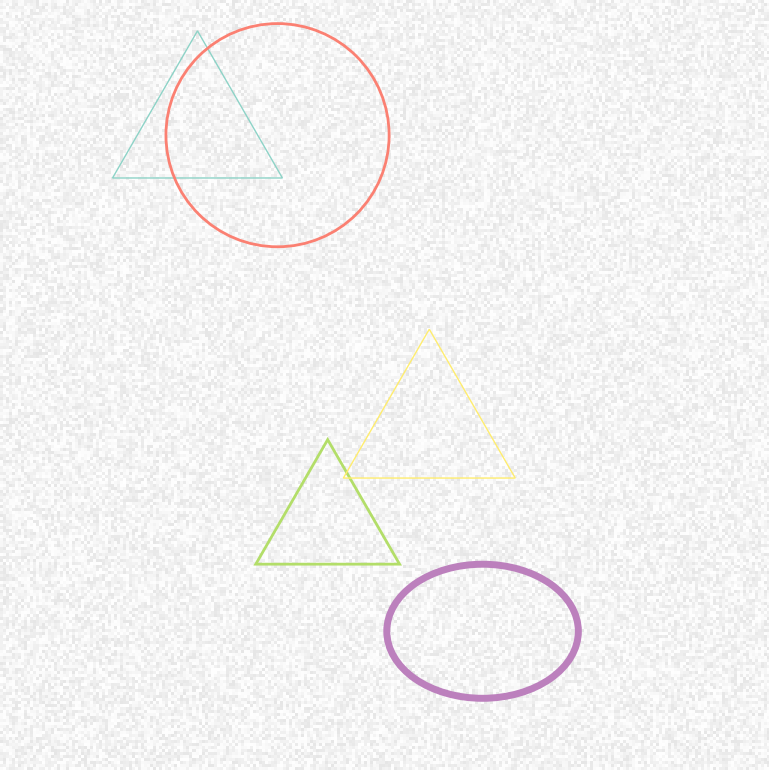[{"shape": "triangle", "thickness": 0.5, "radius": 0.64, "center": [0.256, 0.833]}, {"shape": "circle", "thickness": 1, "radius": 0.72, "center": [0.36, 0.824]}, {"shape": "triangle", "thickness": 1, "radius": 0.54, "center": [0.426, 0.321]}, {"shape": "oval", "thickness": 2.5, "radius": 0.62, "center": [0.627, 0.18]}, {"shape": "triangle", "thickness": 0.5, "radius": 0.64, "center": [0.558, 0.444]}]